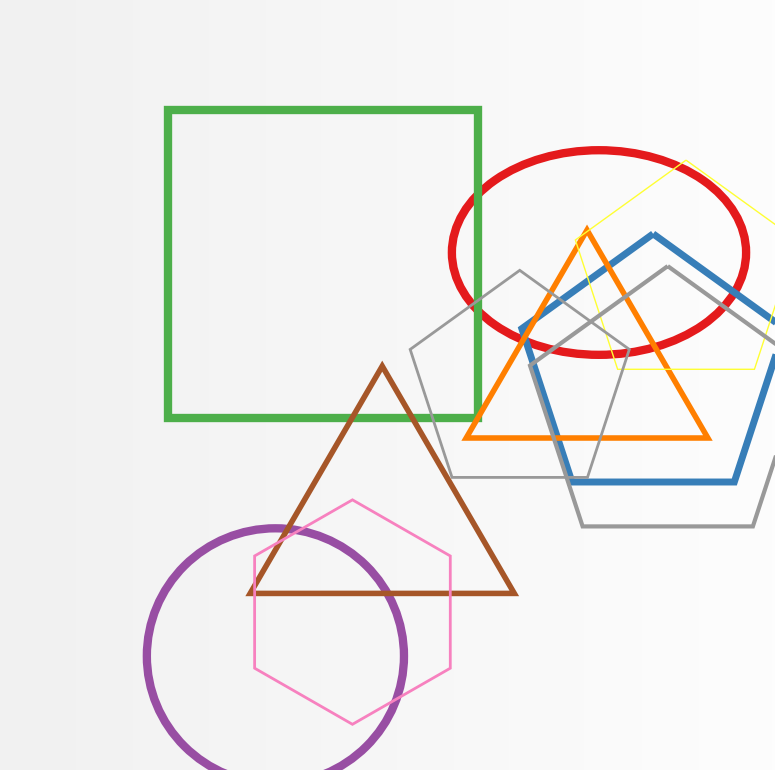[{"shape": "oval", "thickness": 3, "radius": 0.95, "center": [0.773, 0.672]}, {"shape": "pentagon", "thickness": 2.5, "radius": 0.89, "center": [0.843, 0.518]}, {"shape": "square", "thickness": 3, "radius": 1.0, "center": [0.416, 0.657]}, {"shape": "circle", "thickness": 3, "radius": 0.83, "center": [0.355, 0.148]}, {"shape": "triangle", "thickness": 2, "radius": 0.9, "center": [0.757, 0.521]}, {"shape": "pentagon", "thickness": 0.5, "radius": 0.75, "center": [0.885, 0.642]}, {"shape": "triangle", "thickness": 2, "radius": 0.98, "center": [0.493, 0.328]}, {"shape": "hexagon", "thickness": 1, "radius": 0.73, "center": [0.455, 0.205]}, {"shape": "pentagon", "thickness": 1.5, "radius": 0.93, "center": [0.862, 0.468]}, {"shape": "pentagon", "thickness": 1, "radius": 0.74, "center": [0.671, 0.5]}]